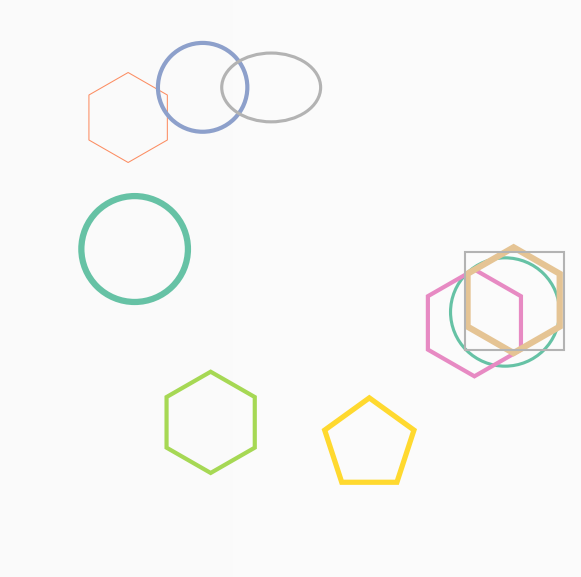[{"shape": "circle", "thickness": 1.5, "radius": 0.47, "center": [0.869, 0.459]}, {"shape": "circle", "thickness": 3, "radius": 0.46, "center": [0.232, 0.568]}, {"shape": "hexagon", "thickness": 0.5, "radius": 0.39, "center": [0.22, 0.796]}, {"shape": "circle", "thickness": 2, "radius": 0.38, "center": [0.349, 0.848]}, {"shape": "hexagon", "thickness": 2, "radius": 0.46, "center": [0.816, 0.44]}, {"shape": "hexagon", "thickness": 2, "radius": 0.44, "center": [0.362, 0.268]}, {"shape": "pentagon", "thickness": 2.5, "radius": 0.4, "center": [0.635, 0.229]}, {"shape": "hexagon", "thickness": 3, "radius": 0.46, "center": [0.884, 0.479]}, {"shape": "oval", "thickness": 1.5, "radius": 0.43, "center": [0.467, 0.848]}, {"shape": "square", "thickness": 1, "radius": 0.42, "center": [0.885, 0.478]}]